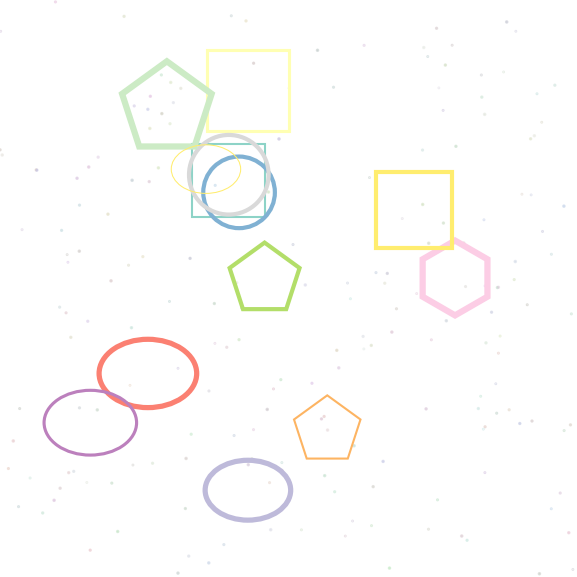[{"shape": "square", "thickness": 1, "radius": 0.31, "center": [0.396, 0.686]}, {"shape": "square", "thickness": 1.5, "radius": 0.35, "center": [0.43, 0.842]}, {"shape": "oval", "thickness": 2.5, "radius": 0.37, "center": [0.429, 0.15]}, {"shape": "oval", "thickness": 2.5, "radius": 0.42, "center": [0.256, 0.352]}, {"shape": "circle", "thickness": 2, "radius": 0.31, "center": [0.414, 0.666]}, {"shape": "pentagon", "thickness": 1, "radius": 0.3, "center": [0.567, 0.254]}, {"shape": "pentagon", "thickness": 2, "radius": 0.32, "center": [0.458, 0.515]}, {"shape": "hexagon", "thickness": 3, "radius": 0.32, "center": [0.788, 0.518]}, {"shape": "circle", "thickness": 2, "radius": 0.34, "center": [0.396, 0.697]}, {"shape": "oval", "thickness": 1.5, "radius": 0.4, "center": [0.156, 0.267]}, {"shape": "pentagon", "thickness": 3, "radius": 0.41, "center": [0.289, 0.811]}, {"shape": "square", "thickness": 2, "radius": 0.33, "center": [0.717, 0.636]}, {"shape": "oval", "thickness": 0.5, "radius": 0.3, "center": [0.357, 0.706]}]